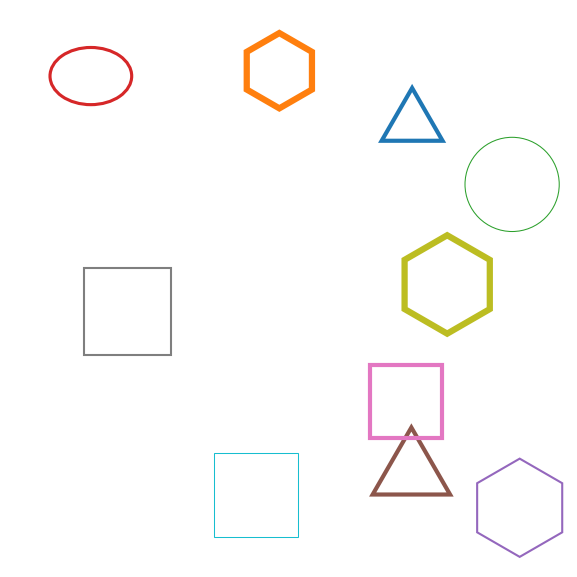[{"shape": "triangle", "thickness": 2, "radius": 0.3, "center": [0.714, 0.786]}, {"shape": "hexagon", "thickness": 3, "radius": 0.33, "center": [0.484, 0.877]}, {"shape": "circle", "thickness": 0.5, "radius": 0.41, "center": [0.887, 0.68]}, {"shape": "oval", "thickness": 1.5, "radius": 0.35, "center": [0.157, 0.867]}, {"shape": "hexagon", "thickness": 1, "radius": 0.43, "center": [0.9, 0.12]}, {"shape": "triangle", "thickness": 2, "radius": 0.39, "center": [0.712, 0.182]}, {"shape": "square", "thickness": 2, "radius": 0.31, "center": [0.703, 0.304]}, {"shape": "square", "thickness": 1, "radius": 0.38, "center": [0.22, 0.46]}, {"shape": "hexagon", "thickness": 3, "radius": 0.43, "center": [0.774, 0.507]}, {"shape": "square", "thickness": 0.5, "radius": 0.36, "center": [0.443, 0.142]}]